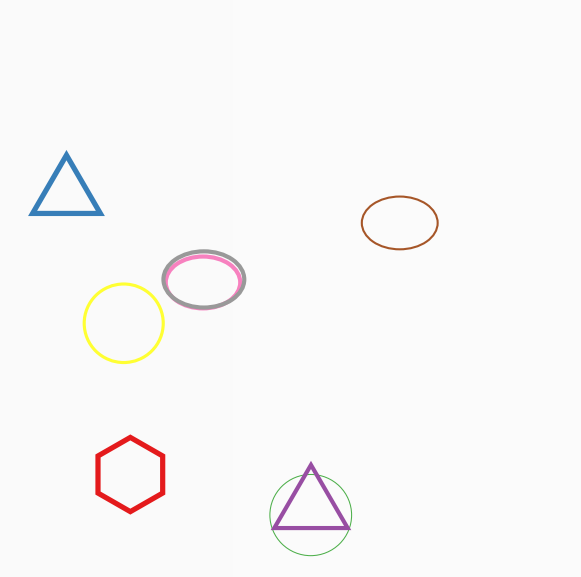[{"shape": "hexagon", "thickness": 2.5, "radius": 0.32, "center": [0.224, 0.177]}, {"shape": "triangle", "thickness": 2.5, "radius": 0.34, "center": [0.114, 0.663]}, {"shape": "circle", "thickness": 0.5, "radius": 0.35, "center": [0.535, 0.107]}, {"shape": "triangle", "thickness": 2, "radius": 0.36, "center": [0.535, 0.121]}, {"shape": "circle", "thickness": 1.5, "radius": 0.34, "center": [0.213, 0.439]}, {"shape": "oval", "thickness": 1, "radius": 0.33, "center": [0.688, 0.613]}, {"shape": "oval", "thickness": 2, "radius": 0.32, "center": [0.349, 0.51]}, {"shape": "oval", "thickness": 2, "radius": 0.35, "center": [0.351, 0.515]}]